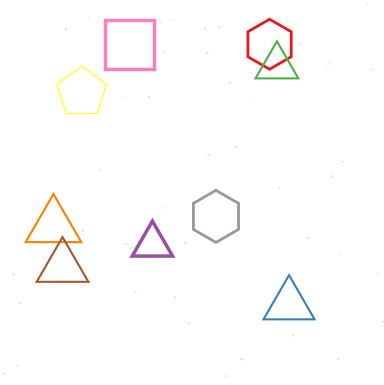[{"shape": "hexagon", "thickness": 2, "radius": 0.32, "center": [0.7, 0.885]}, {"shape": "triangle", "thickness": 1.5, "radius": 0.38, "center": [0.751, 0.209]}, {"shape": "triangle", "thickness": 1.5, "radius": 0.32, "center": [0.719, 0.829]}, {"shape": "triangle", "thickness": 2.5, "radius": 0.3, "center": [0.396, 0.365]}, {"shape": "triangle", "thickness": 1.5, "radius": 0.42, "center": [0.139, 0.413]}, {"shape": "pentagon", "thickness": 1, "radius": 0.34, "center": [0.212, 0.76]}, {"shape": "triangle", "thickness": 1.5, "radius": 0.39, "center": [0.162, 0.307]}, {"shape": "square", "thickness": 2.5, "radius": 0.32, "center": [0.336, 0.884]}, {"shape": "hexagon", "thickness": 2, "radius": 0.34, "center": [0.561, 0.438]}]